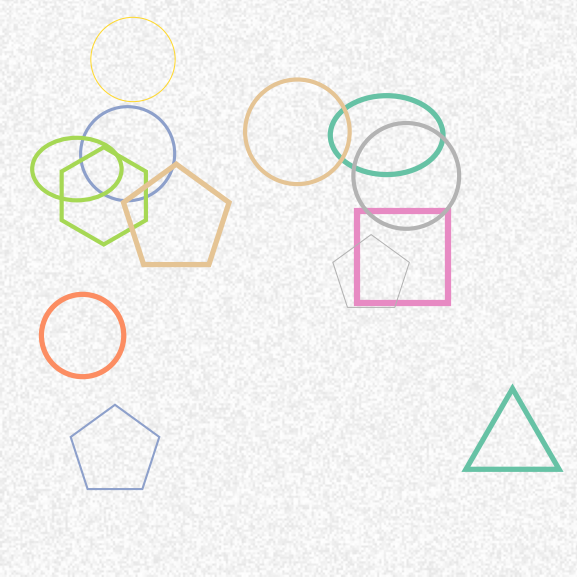[{"shape": "oval", "thickness": 2.5, "radius": 0.49, "center": [0.67, 0.765]}, {"shape": "triangle", "thickness": 2.5, "radius": 0.47, "center": [0.887, 0.233]}, {"shape": "circle", "thickness": 2.5, "radius": 0.36, "center": [0.143, 0.418]}, {"shape": "circle", "thickness": 1.5, "radius": 0.41, "center": [0.221, 0.733]}, {"shape": "pentagon", "thickness": 1, "radius": 0.4, "center": [0.199, 0.218]}, {"shape": "square", "thickness": 3, "radius": 0.4, "center": [0.696, 0.554]}, {"shape": "hexagon", "thickness": 2, "radius": 0.42, "center": [0.18, 0.66]}, {"shape": "oval", "thickness": 2, "radius": 0.39, "center": [0.133, 0.706]}, {"shape": "circle", "thickness": 0.5, "radius": 0.37, "center": [0.23, 0.896]}, {"shape": "pentagon", "thickness": 2.5, "radius": 0.48, "center": [0.305, 0.619]}, {"shape": "circle", "thickness": 2, "radius": 0.45, "center": [0.515, 0.771]}, {"shape": "pentagon", "thickness": 0.5, "radius": 0.35, "center": [0.643, 0.523]}, {"shape": "circle", "thickness": 2, "radius": 0.46, "center": [0.703, 0.695]}]